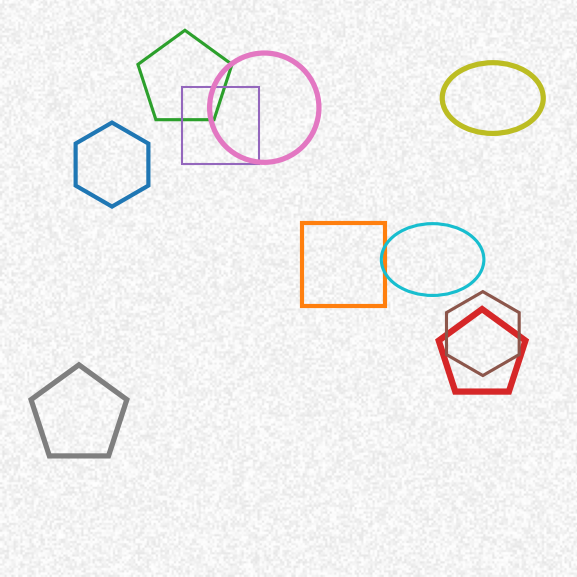[{"shape": "hexagon", "thickness": 2, "radius": 0.36, "center": [0.194, 0.714]}, {"shape": "square", "thickness": 2, "radius": 0.36, "center": [0.595, 0.542]}, {"shape": "pentagon", "thickness": 1.5, "radius": 0.43, "center": [0.32, 0.861]}, {"shape": "pentagon", "thickness": 3, "radius": 0.39, "center": [0.835, 0.385]}, {"shape": "square", "thickness": 1, "radius": 0.33, "center": [0.381, 0.781]}, {"shape": "hexagon", "thickness": 1.5, "radius": 0.36, "center": [0.836, 0.421]}, {"shape": "circle", "thickness": 2.5, "radius": 0.47, "center": [0.458, 0.813]}, {"shape": "pentagon", "thickness": 2.5, "radius": 0.44, "center": [0.137, 0.28]}, {"shape": "oval", "thickness": 2.5, "radius": 0.44, "center": [0.853, 0.829]}, {"shape": "oval", "thickness": 1.5, "radius": 0.44, "center": [0.749, 0.55]}]